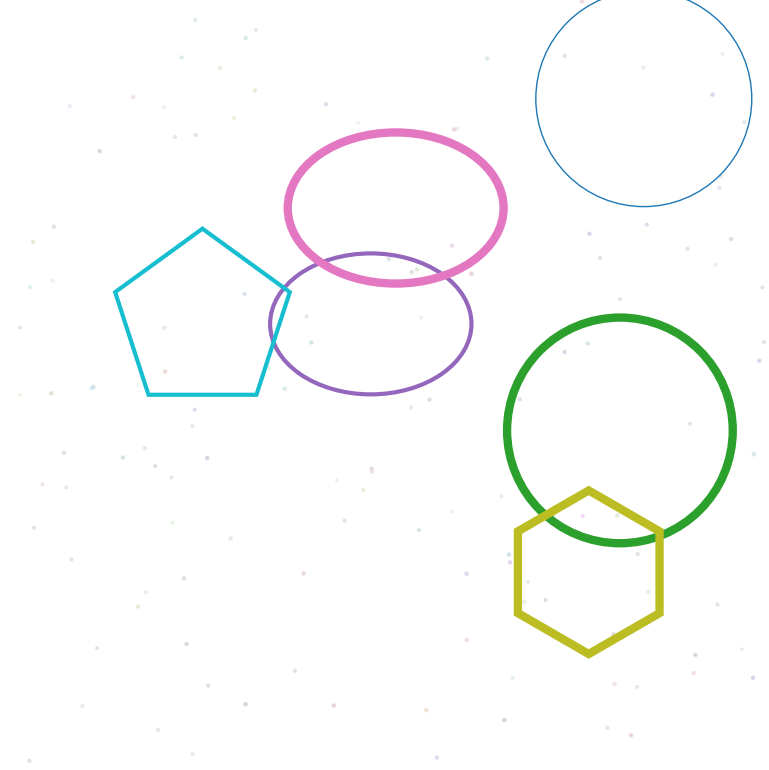[{"shape": "circle", "thickness": 0.5, "radius": 0.7, "center": [0.836, 0.872]}, {"shape": "circle", "thickness": 3, "radius": 0.73, "center": [0.805, 0.441]}, {"shape": "oval", "thickness": 1.5, "radius": 0.65, "center": [0.482, 0.579]}, {"shape": "oval", "thickness": 3, "radius": 0.7, "center": [0.514, 0.73]}, {"shape": "hexagon", "thickness": 3, "radius": 0.53, "center": [0.765, 0.257]}, {"shape": "pentagon", "thickness": 1.5, "radius": 0.6, "center": [0.263, 0.584]}]